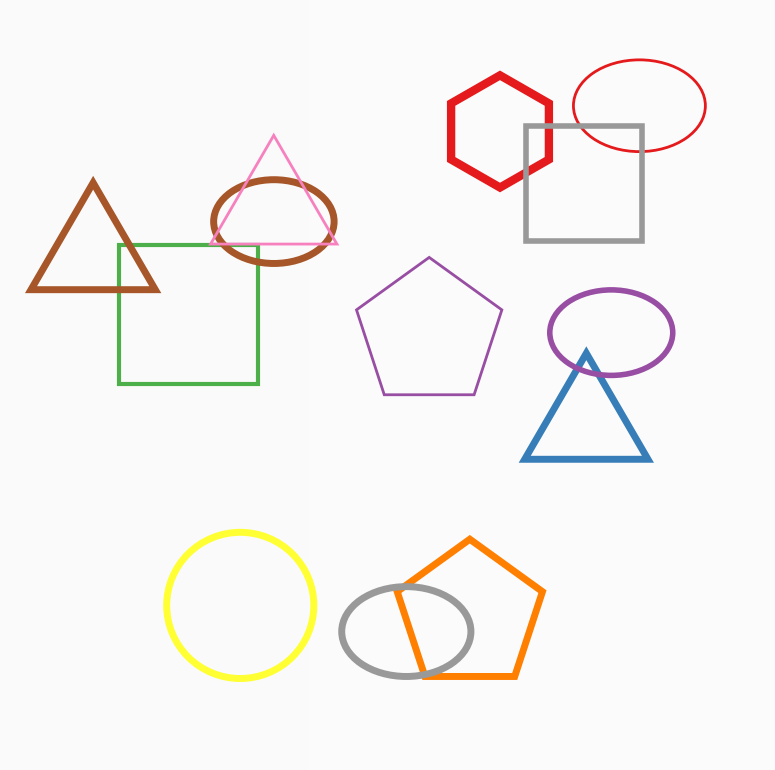[{"shape": "oval", "thickness": 1, "radius": 0.43, "center": [0.825, 0.863]}, {"shape": "hexagon", "thickness": 3, "radius": 0.36, "center": [0.645, 0.829]}, {"shape": "triangle", "thickness": 2.5, "radius": 0.46, "center": [0.757, 0.449]}, {"shape": "square", "thickness": 1.5, "radius": 0.45, "center": [0.243, 0.592]}, {"shape": "oval", "thickness": 2, "radius": 0.4, "center": [0.789, 0.568]}, {"shape": "pentagon", "thickness": 1, "radius": 0.49, "center": [0.554, 0.567]}, {"shape": "pentagon", "thickness": 2.5, "radius": 0.49, "center": [0.606, 0.201]}, {"shape": "circle", "thickness": 2.5, "radius": 0.47, "center": [0.31, 0.214]}, {"shape": "triangle", "thickness": 2.5, "radius": 0.46, "center": [0.12, 0.67]}, {"shape": "oval", "thickness": 2.5, "radius": 0.39, "center": [0.353, 0.712]}, {"shape": "triangle", "thickness": 1, "radius": 0.47, "center": [0.353, 0.73]}, {"shape": "oval", "thickness": 2.5, "radius": 0.42, "center": [0.524, 0.18]}, {"shape": "square", "thickness": 2, "radius": 0.37, "center": [0.754, 0.762]}]